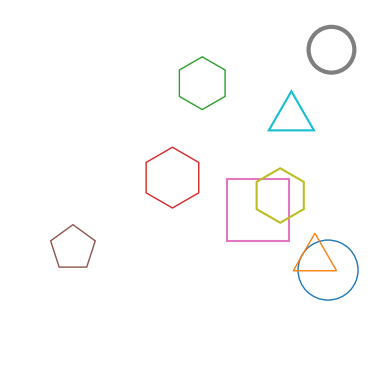[{"shape": "circle", "thickness": 1, "radius": 0.39, "center": [0.852, 0.299]}, {"shape": "triangle", "thickness": 1, "radius": 0.32, "center": [0.818, 0.329]}, {"shape": "hexagon", "thickness": 1, "radius": 0.34, "center": [0.525, 0.784]}, {"shape": "hexagon", "thickness": 1, "radius": 0.39, "center": [0.448, 0.539]}, {"shape": "pentagon", "thickness": 1, "radius": 0.3, "center": [0.189, 0.355]}, {"shape": "square", "thickness": 1.5, "radius": 0.4, "center": [0.671, 0.454]}, {"shape": "circle", "thickness": 3, "radius": 0.3, "center": [0.861, 0.871]}, {"shape": "hexagon", "thickness": 1.5, "radius": 0.35, "center": [0.728, 0.492]}, {"shape": "triangle", "thickness": 1.5, "radius": 0.34, "center": [0.757, 0.695]}]